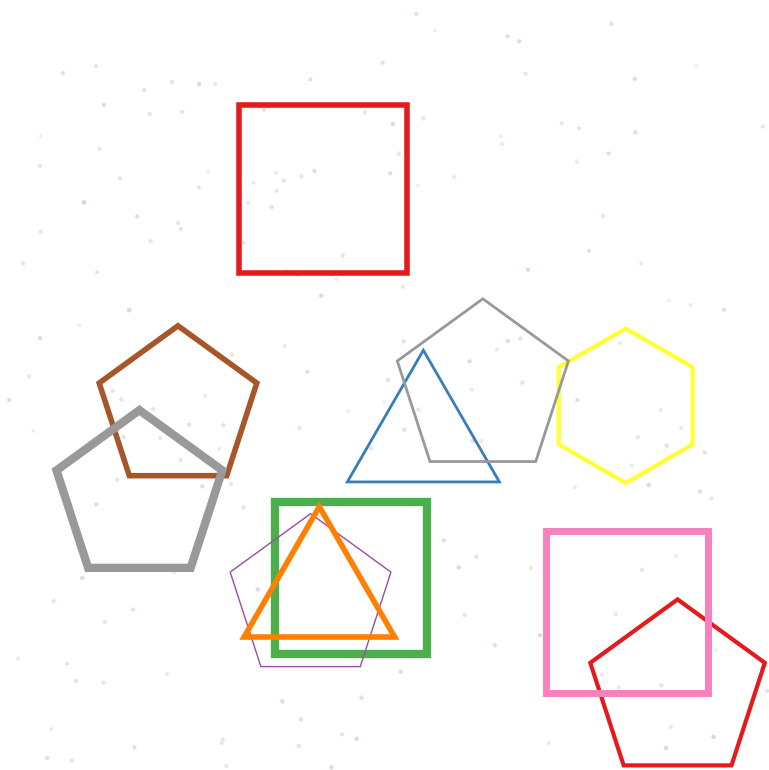[{"shape": "square", "thickness": 2, "radius": 0.54, "center": [0.419, 0.754]}, {"shape": "pentagon", "thickness": 1.5, "radius": 0.6, "center": [0.88, 0.102]}, {"shape": "triangle", "thickness": 1, "radius": 0.57, "center": [0.55, 0.431]}, {"shape": "square", "thickness": 3, "radius": 0.49, "center": [0.456, 0.25]}, {"shape": "pentagon", "thickness": 0.5, "radius": 0.55, "center": [0.403, 0.223]}, {"shape": "triangle", "thickness": 2, "radius": 0.56, "center": [0.415, 0.229]}, {"shape": "hexagon", "thickness": 1.5, "radius": 0.5, "center": [0.813, 0.473]}, {"shape": "pentagon", "thickness": 2, "radius": 0.54, "center": [0.231, 0.469]}, {"shape": "square", "thickness": 2.5, "radius": 0.53, "center": [0.814, 0.205]}, {"shape": "pentagon", "thickness": 3, "radius": 0.57, "center": [0.181, 0.354]}, {"shape": "pentagon", "thickness": 1, "radius": 0.58, "center": [0.627, 0.495]}]